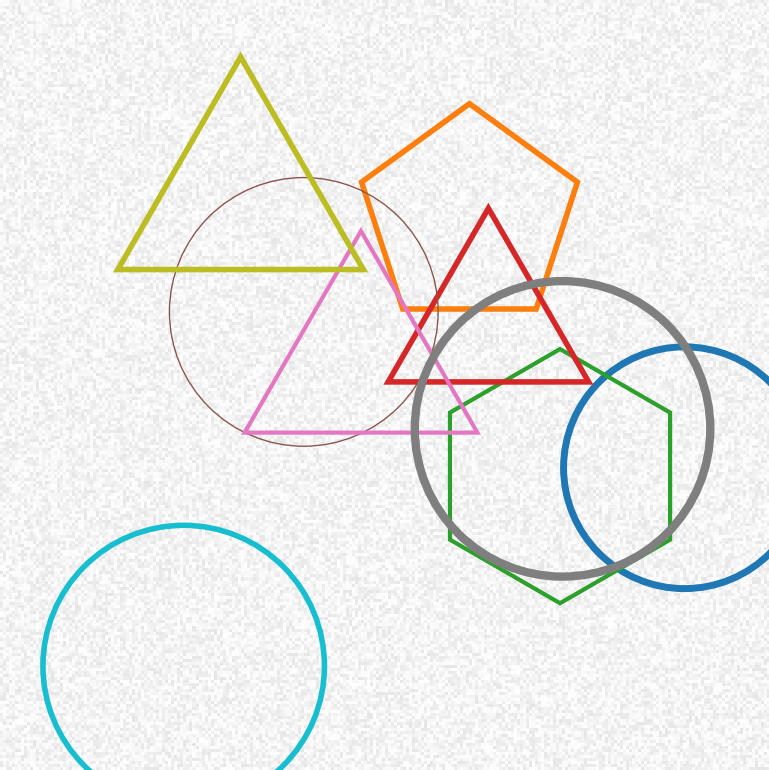[{"shape": "circle", "thickness": 2.5, "radius": 0.78, "center": [0.889, 0.393]}, {"shape": "pentagon", "thickness": 2, "radius": 0.74, "center": [0.61, 0.718]}, {"shape": "hexagon", "thickness": 1.5, "radius": 0.83, "center": [0.727, 0.382]}, {"shape": "triangle", "thickness": 2, "radius": 0.75, "center": [0.634, 0.579]}, {"shape": "circle", "thickness": 0.5, "radius": 0.87, "center": [0.395, 0.595]}, {"shape": "triangle", "thickness": 1.5, "radius": 0.87, "center": [0.469, 0.525]}, {"shape": "circle", "thickness": 3, "radius": 0.96, "center": [0.731, 0.443]}, {"shape": "triangle", "thickness": 2, "radius": 0.92, "center": [0.312, 0.742]}, {"shape": "circle", "thickness": 2, "radius": 0.91, "center": [0.239, 0.135]}]